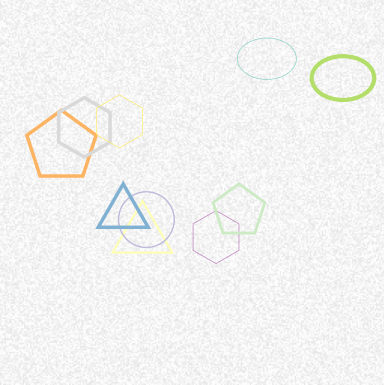[{"shape": "oval", "thickness": 0.5, "radius": 0.38, "center": [0.693, 0.847]}, {"shape": "triangle", "thickness": 1.5, "radius": 0.45, "center": [0.37, 0.389]}, {"shape": "circle", "thickness": 1, "radius": 0.36, "center": [0.38, 0.43]}, {"shape": "triangle", "thickness": 2.5, "radius": 0.38, "center": [0.32, 0.447]}, {"shape": "pentagon", "thickness": 2.5, "radius": 0.47, "center": [0.16, 0.619]}, {"shape": "oval", "thickness": 3, "radius": 0.41, "center": [0.891, 0.797]}, {"shape": "hexagon", "thickness": 2.5, "radius": 0.39, "center": [0.219, 0.669]}, {"shape": "hexagon", "thickness": 0.5, "radius": 0.34, "center": [0.561, 0.384]}, {"shape": "pentagon", "thickness": 2, "radius": 0.35, "center": [0.621, 0.452]}, {"shape": "hexagon", "thickness": 0.5, "radius": 0.34, "center": [0.31, 0.685]}]